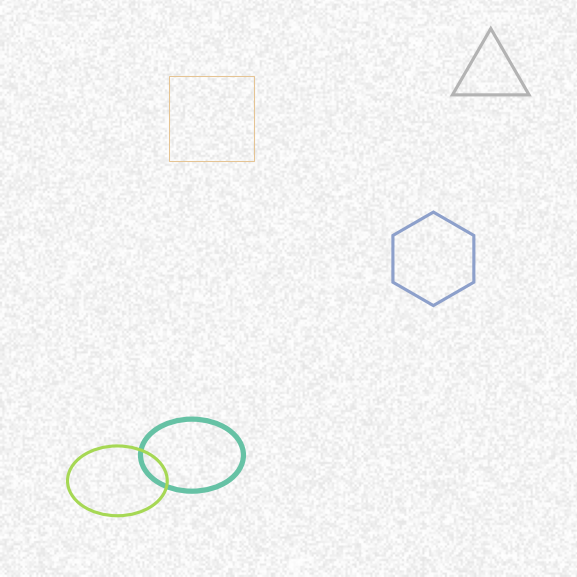[{"shape": "oval", "thickness": 2.5, "radius": 0.45, "center": [0.332, 0.211]}, {"shape": "hexagon", "thickness": 1.5, "radius": 0.4, "center": [0.75, 0.551]}, {"shape": "oval", "thickness": 1.5, "radius": 0.43, "center": [0.203, 0.167]}, {"shape": "square", "thickness": 0.5, "radius": 0.37, "center": [0.366, 0.793]}, {"shape": "triangle", "thickness": 1.5, "radius": 0.38, "center": [0.85, 0.873]}]